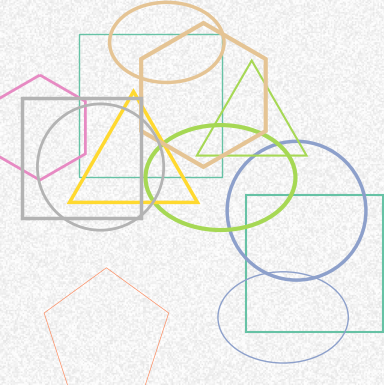[{"shape": "square", "thickness": 1.5, "radius": 0.89, "center": [0.818, 0.315]}, {"shape": "square", "thickness": 1, "radius": 0.93, "center": [0.39, 0.726]}, {"shape": "pentagon", "thickness": 0.5, "radius": 0.85, "center": [0.276, 0.134]}, {"shape": "oval", "thickness": 1, "radius": 0.85, "center": [0.735, 0.176]}, {"shape": "circle", "thickness": 2.5, "radius": 0.9, "center": [0.77, 0.453]}, {"shape": "hexagon", "thickness": 2, "radius": 0.68, "center": [0.104, 0.669]}, {"shape": "oval", "thickness": 3, "radius": 0.97, "center": [0.573, 0.539]}, {"shape": "triangle", "thickness": 1.5, "radius": 0.82, "center": [0.654, 0.678]}, {"shape": "triangle", "thickness": 2.5, "radius": 0.96, "center": [0.347, 0.57]}, {"shape": "oval", "thickness": 2.5, "radius": 0.74, "center": [0.433, 0.89]}, {"shape": "hexagon", "thickness": 3, "radius": 0.93, "center": [0.528, 0.753]}, {"shape": "square", "thickness": 2.5, "radius": 0.78, "center": [0.212, 0.59]}, {"shape": "circle", "thickness": 2, "radius": 0.82, "center": [0.261, 0.566]}]